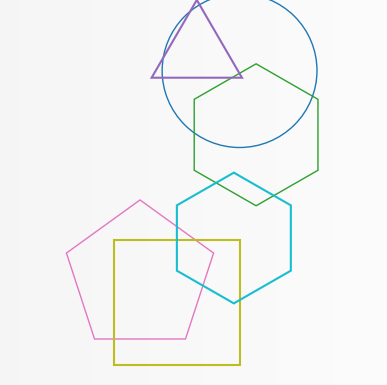[{"shape": "circle", "thickness": 1, "radius": 1.0, "center": [0.618, 0.817]}, {"shape": "hexagon", "thickness": 1, "radius": 0.92, "center": [0.661, 0.65]}, {"shape": "triangle", "thickness": 1.5, "radius": 0.67, "center": [0.508, 0.865]}, {"shape": "pentagon", "thickness": 1, "radius": 1.0, "center": [0.361, 0.281]}, {"shape": "square", "thickness": 1.5, "radius": 0.81, "center": [0.456, 0.215]}, {"shape": "hexagon", "thickness": 1.5, "radius": 0.85, "center": [0.603, 0.382]}]